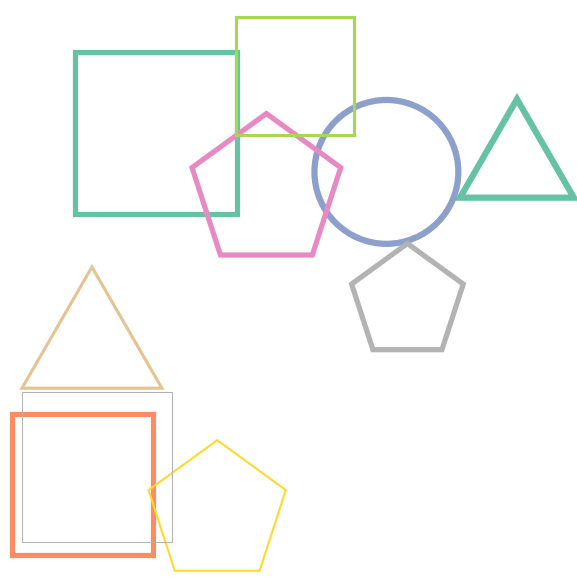[{"shape": "triangle", "thickness": 3, "radius": 0.57, "center": [0.895, 0.714]}, {"shape": "square", "thickness": 2.5, "radius": 0.7, "center": [0.27, 0.769]}, {"shape": "square", "thickness": 2.5, "radius": 0.61, "center": [0.143, 0.161]}, {"shape": "circle", "thickness": 3, "radius": 0.62, "center": [0.669, 0.701]}, {"shape": "pentagon", "thickness": 2.5, "radius": 0.68, "center": [0.461, 0.667]}, {"shape": "square", "thickness": 1.5, "radius": 0.51, "center": [0.51, 0.868]}, {"shape": "pentagon", "thickness": 1, "radius": 0.62, "center": [0.376, 0.112]}, {"shape": "triangle", "thickness": 1.5, "radius": 0.7, "center": [0.159, 0.397]}, {"shape": "square", "thickness": 0.5, "radius": 0.65, "center": [0.168, 0.19]}, {"shape": "pentagon", "thickness": 2.5, "radius": 0.51, "center": [0.706, 0.476]}]